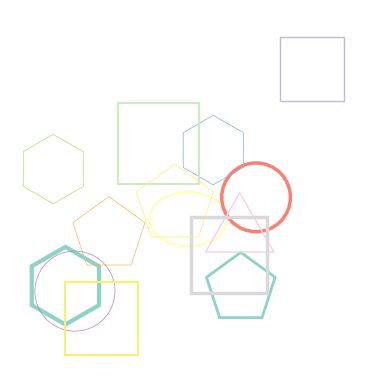[{"shape": "hexagon", "thickness": 3, "radius": 0.5, "center": [0.17, 0.258]}, {"shape": "pentagon", "thickness": 2, "radius": 0.47, "center": [0.625, 0.251]}, {"shape": "oval", "thickness": 1.5, "radius": 0.5, "center": [0.489, 0.43]}, {"shape": "square", "thickness": 1, "radius": 0.41, "center": [0.81, 0.821]}, {"shape": "circle", "thickness": 2.5, "radius": 0.45, "center": [0.665, 0.488]}, {"shape": "hexagon", "thickness": 0.5, "radius": 0.45, "center": [0.554, 0.61]}, {"shape": "pentagon", "thickness": 0.5, "radius": 0.49, "center": [0.283, 0.391]}, {"shape": "hexagon", "thickness": 0.5, "radius": 0.45, "center": [0.138, 0.561]}, {"shape": "triangle", "thickness": 1, "radius": 0.51, "center": [0.623, 0.397]}, {"shape": "square", "thickness": 2.5, "radius": 0.49, "center": [0.595, 0.337]}, {"shape": "circle", "thickness": 0.5, "radius": 0.52, "center": [0.195, 0.244]}, {"shape": "square", "thickness": 1.5, "radius": 0.53, "center": [0.412, 0.626]}, {"shape": "square", "thickness": 1.5, "radius": 0.47, "center": [0.264, 0.174]}, {"shape": "pentagon", "thickness": 0.5, "radius": 0.52, "center": [0.454, 0.469]}]